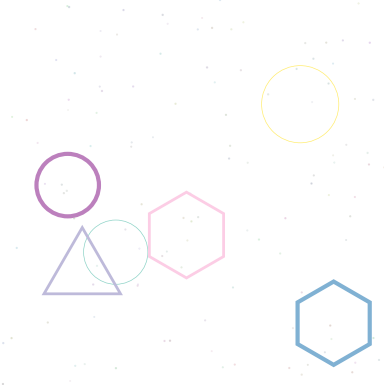[{"shape": "circle", "thickness": 0.5, "radius": 0.42, "center": [0.301, 0.345]}, {"shape": "triangle", "thickness": 2, "radius": 0.57, "center": [0.214, 0.294]}, {"shape": "hexagon", "thickness": 3, "radius": 0.54, "center": [0.867, 0.16]}, {"shape": "hexagon", "thickness": 2, "radius": 0.56, "center": [0.484, 0.389]}, {"shape": "circle", "thickness": 3, "radius": 0.41, "center": [0.176, 0.519]}, {"shape": "circle", "thickness": 0.5, "radius": 0.5, "center": [0.78, 0.729]}]